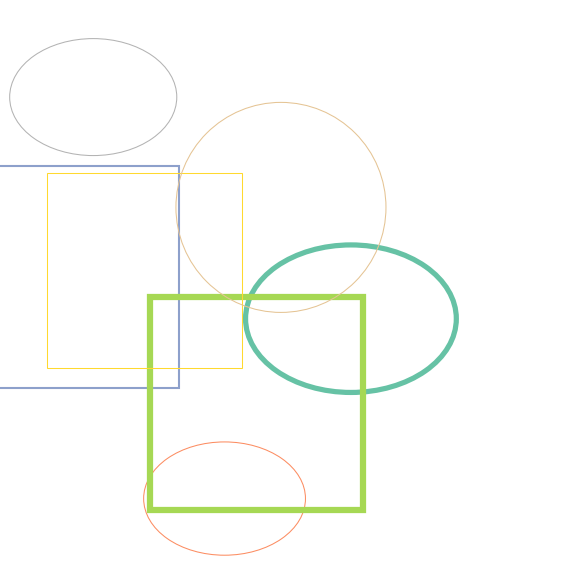[{"shape": "oval", "thickness": 2.5, "radius": 0.91, "center": [0.608, 0.447]}, {"shape": "oval", "thickness": 0.5, "radius": 0.7, "center": [0.389, 0.136]}, {"shape": "square", "thickness": 1, "radius": 0.96, "center": [0.119, 0.519]}, {"shape": "square", "thickness": 3, "radius": 0.92, "center": [0.445, 0.3]}, {"shape": "square", "thickness": 0.5, "radius": 0.85, "center": [0.25, 0.53]}, {"shape": "circle", "thickness": 0.5, "radius": 0.91, "center": [0.487, 0.64]}, {"shape": "oval", "thickness": 0.5, "radius": 0.72, "center": [0.161, 0.831]}]